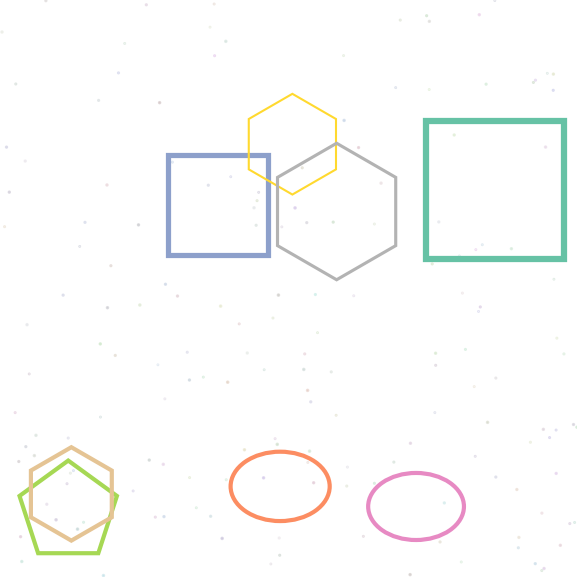[{"shape": "square", "thickness": 3, "radius": 0.6, "center": [0.857, 0.67]}, {"shape": "oval", "thickness": 2, "radius": 0.43, "center": [0.485, 0.157]}, {"shape": "square", "thickness": 2.5, "radius": 0.43, "center": [0.378, 0.644]}, {"shape": "oval", "thickness": 2, "radius": 0.41, "center": [0.72, 0.122]}, {"shape": "pentagon", "thickness": 2, "radius": 0.44, "center": [0.118, 0.113]}, {"shape": "hexagon", "thickness": 1, "radius": 0.44, "center": [0.506, 0.749]}, {"shape": "hexagon", "thickness": 2, "radius": 0.4, "center": [0.124, 0.144]}, {"shape": "hexagon", "thickness": 1.5, "radius": 0.59, "center": [0.583, 0.633]}]